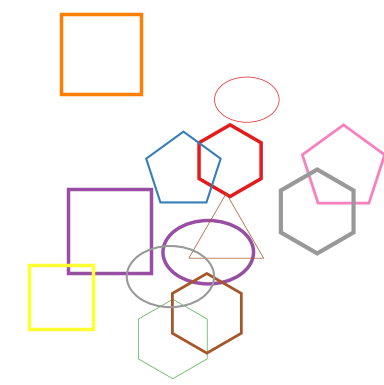[{"shape": "hexagon", "thickness": 2.5, "radius": 0.47, "center": [0.598, 0.583]}, {"shape": "oval", "thickness": 0.5, "radius": 0.42, "center": [0.641, 0.741]}, {"shape": "pentagon", "thickness": 1.5, "radius": 0.51, "center": [0.476, 0.556]}, {"shape": "hexagon", "thickness": 0.5, "radius": 0.52, "center": [0.449, 0.12]}, {"shape": "square", "thickness": 2.5, "radius": 0.54, "center": [0.285, 0.4]}, {"shape": "oval", "thickness": 2.5, "radius": 0.59, "center": [0.541, 0.345]}, {"shape": "square", "thickness": 2.5, "radius": 0.52, "center": [0.263, 0.86]}, {"shape": "square", "thickness": 2.5, "radius": 0.42, "center": [0.159, 0.229]}, {"shape": "hexagon", "thickness": 2, "radius": 0.52, "center": [0.537, 0.186]}, {"shape": "triangle", "thickness": 0.5, "radius": 0.56, "center": [0.588, 0.385]}, {"shape": "pentagon", "thickness": 2, "radius": 0.56, "center": [0.892, 0.563]}, {"shape": "hexagon", "thickness": 3, "radius": 0.54, "center": [0.824, 0.451]}, {"shape": "oval", "thickness": 1.5, "radius": 0.57, "center": [0.443, 0.282]}]